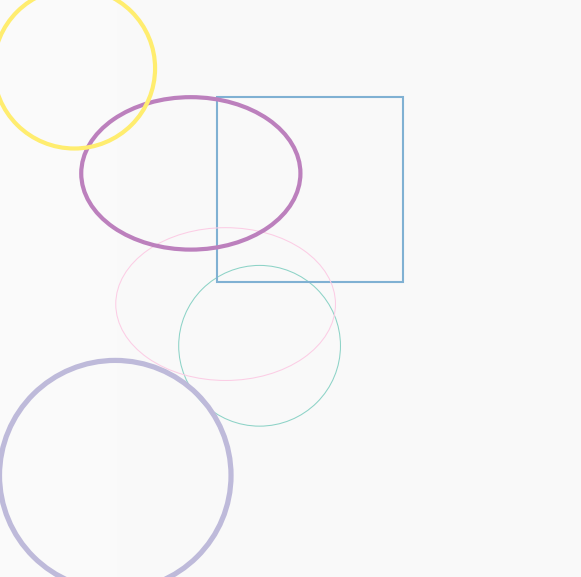[{"shape": "circle", "thickness": 0.5, "radius": 0.7, "center": [0.447, 0.4]}, {"shape": "circle", "thickness": 2.5, "radius": 1.0, "center": [0.198, 0.176]}, {"shape": "square", "thickness": 1, "radius": 0.8, "center": [0.533, 0.67]}, {"shape": "oval", "thickness": 0.5, "radius": 0.94, "center": [0.388, 0.473]}, {"shape": "oval", "thickness": 2, "radius": 0.94, "center": [0.328, 0.699]}, {"shape": "circle", "thickness": 2, "radius": 0.69, "center": [0.128, 0.881]}]